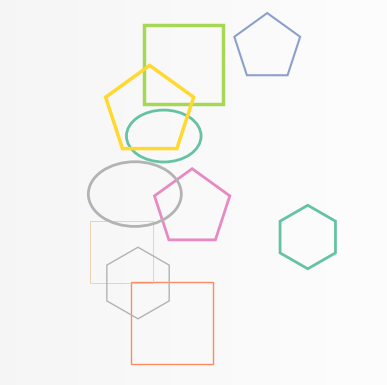[{"shape": "hexagon", "thickness": 2, "radius": 0.41, "center": [0.794, 0.384]}, {"shape": "oval", "thickness": 2, "radius": 0.48, "center": [0.423, 0.647]}, {"shape": "square", "thickness": 1, "radius": 0.53, "center": [0.443, 0.161]}, {"shape": "pentagon", "thickness": 1.5, "radius": 0.45, "center": [0.69, 0.877]}, {"shape": "pentagon", "thickness": 2, "radius": 0.51, "center": [0.496, 0.46]}, {"shape": "square", "thickness": 2.5, "radius": 0.51, "center": [0.474, 0.833]}, {"shape": "pentagon", "thickness": 2.5, "radius": 0.6, "center": [0.386, 0.711]}, {"shape": "square", "thickness": 0.5, "radius": 0.41, "center": [0.313, 0.345]}, {"shape": "oval", "thickness": 2, "radius": 0.6, "center": [0.348, 0.496]}, {"shape": "hexagon", "thickness": 1, "radius": 0.46, "center": [0.356, 0.265]}]